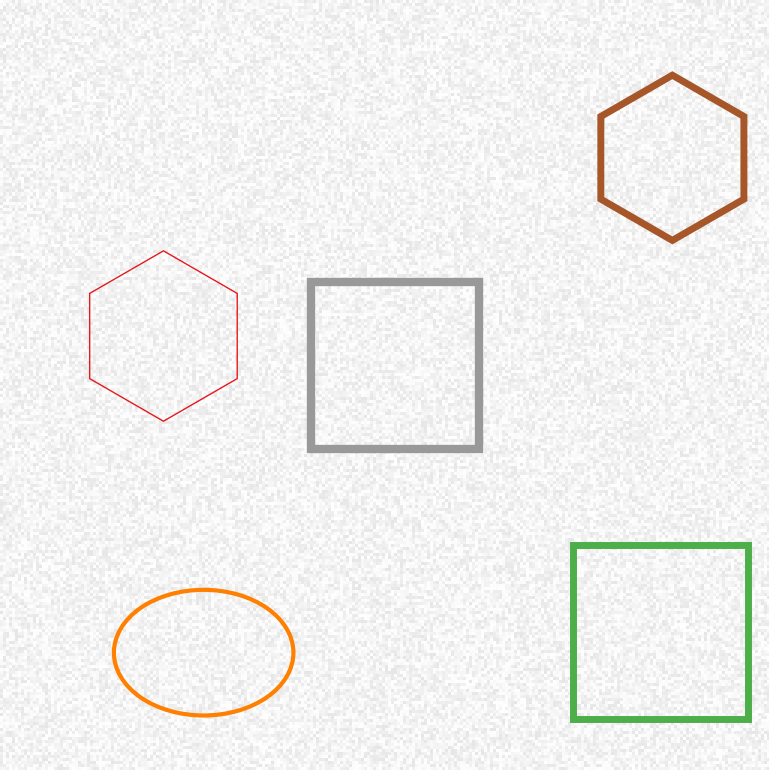[{"shape": "hexagon", "thickness": 0.5, "radius": 0.55, "center": [0.212, 0.564]}, {"shape": "square", "thickness": 2.5, "radius": 0.57, "center": [0.858, 0.179]}, {"shape": "oval", "thickness": 1.5, "radius": 0.58, "center": [0.264, 0.152]}, {"shape": "hexagon", "thickness": 2.5, "radius": 0.54, "center": [0.873, 0.795]}, {"shape": "square", "thickness": 3, "radius": 0.54, "center": [0.513, 0.525]}]